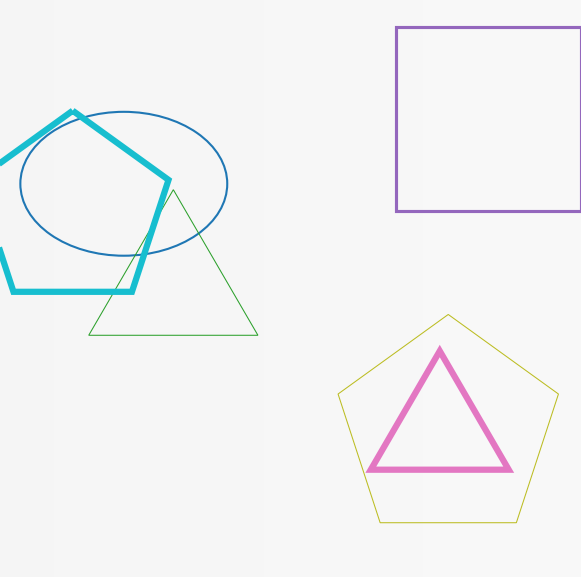[{"shape": "oval", "thickness": 1, "radius": 0.89, "center": [0.213, 0.681]}, {"shape": "triangle", "thickness": 0.5, "radius": 0.84, "center": [0.298, 0.503]}, {"shape": "square", "thickness": 1.5, "radius": 0.8, "center": [0.84, 0.794]}, {"shape": "triangle", "thickness": 3, "radius": 0.68, "center": [0.757, 0.254]}, {"shape": "pentagon", "thickness": 0.5, "radius": 1.0, "center": [0.771, 0.255]}, {"shape": "pentagon", "thickness": 3, "radius": 0.87, "center": [0.125, 0.634]}]